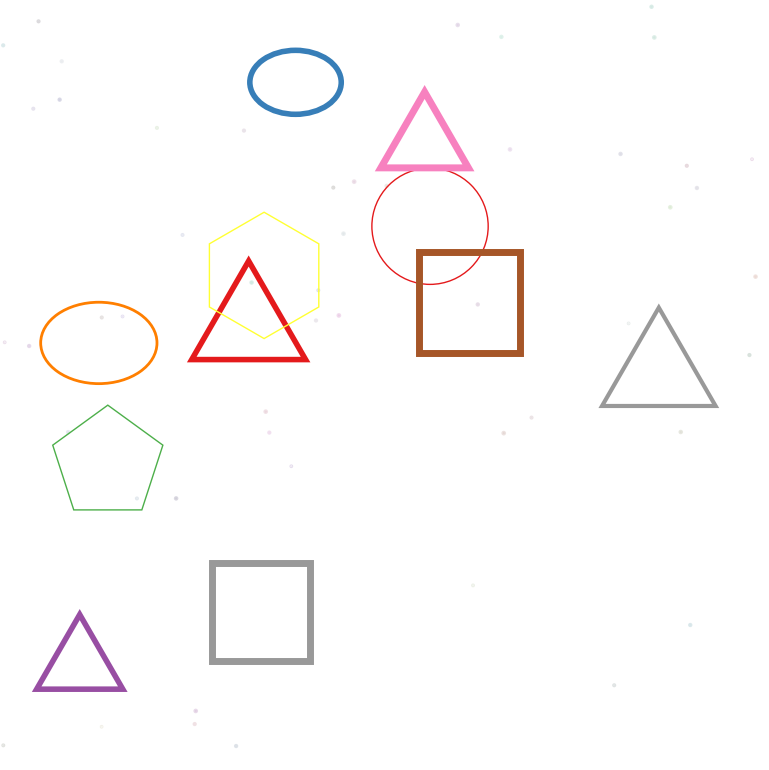[{"shape": "triangle", "thickness": 2, "radius": 0.43, "center": [0.323, 0.576]}, {"shape": "circle", "thickness": 0.5, "radius": 0.38, "center": [0.558, 0.706]}, {"shape": "oval", "thickness": 2, "radius": 0.3, "center": [0.384, 0.893]}, {"shape": "pentagon", "thickness": 0.5, "radius": 0.38, "center": [0.14, 0.399]}, {"shape": "triangle", "thickness": 2, "radius": 0.32, "center": [0.104, 0.137]}, {"shape": "oval", "thickness": 1, "radius": 0.38, "center": [0.128, 0.555]}, {"shape": "hexagon", "thickness": 0.5, "radius": 0.41, "center": [0.343, 0.642]}, {"shape": "square", "thickness": 2.5, "radius": 0.33, "center": [0.609, 0.607]}, {"shape": "triangle", "thickness": 2.5, "radius": 0.33, "center": [0.551, 0.815]}, {"shape": "triangle", "thickness": 1.5, "radius": 0.43, "center": [0.856, 0.515]}, {"shape": "square", "thickness": 2.5, "radius": 0.32, "center": [0.339, 0.205]}]